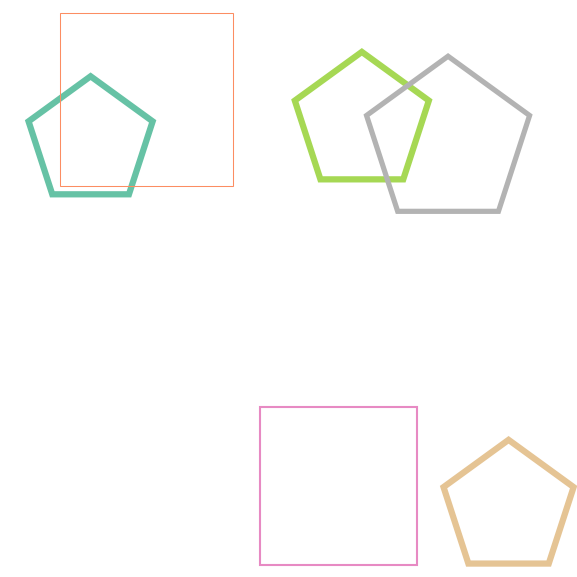[{"shape": "pentagon", "thickness": 3, "radius": 0.56, "center": [0.157, 0.754]}, {"shape": "square", "thickness": 0.5, "radius": 0.75, "center": [0.253, 0.827]}, {"shape": "square", "thickness": 1, "radius": 0.68, "center": [0.587, 0.157]}, {"shape": "pentagon", "thickness": 3, "radius": 0.61, "center": [0.627, 0.787]}, {"shape": "pentagon", "thickness": 3, "radius": 0.59, "center": [0.881, 0.119]}, {"shape": "pentagon", "thickness": 2.5, "radius": 0.74, "center": [0.776, 0.753]}]